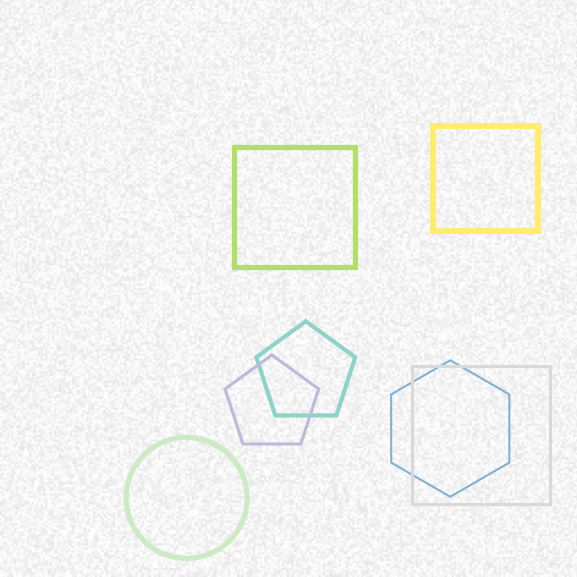[{"shape": "pentagon", "thickness": 2, "radius": 0.45, "center": [0.53, 0.353]}, {"shape": "pentagon", "thickness": 1.5, "radius": 0.43, "center": [0.471, 0.299]}, {"shape": "hexagon", "thickness": 1, "radius": 0.59, "center": [0.78, 0.257]}, {"shape": "square", "thickness": 2.5, "radius": 0.52, "center": [0.509, 0.641]}, {"shape": "square", "thickness": 1.5, "radius": 0.6, "center": [0.834, 0.246]}, {"shape": "circle", "thickness": 2.5, "radius": 0.52, "center": [0.323, 0.137]}, {"shape": "square", "thickness": 3, "radius": 0.46, "center": [0.84, 0.691]}]